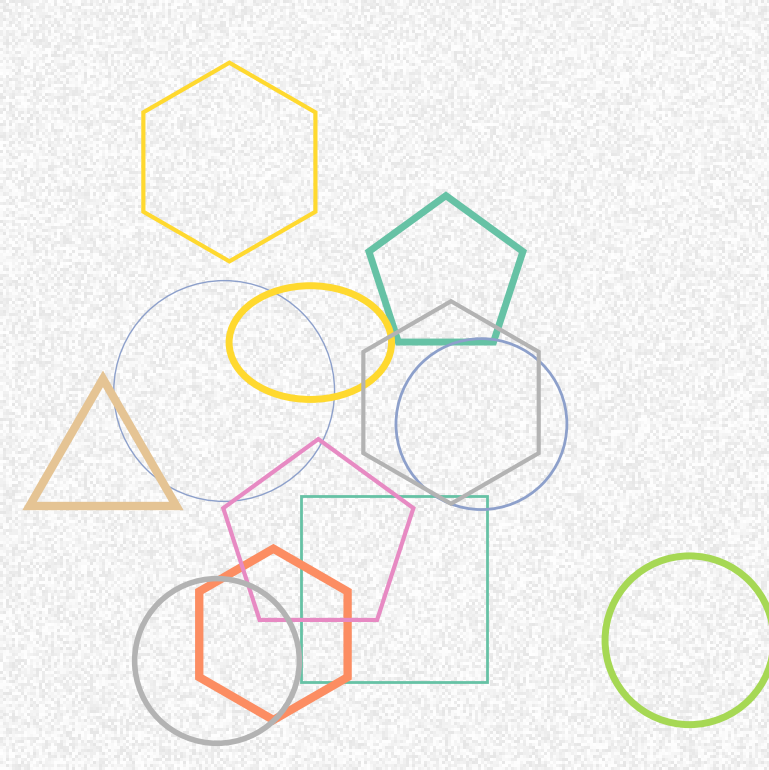[{"shape": "pentagon", "thickness": 2.5, "radius": 0.53, "center": [0.579, 0.641]}, {"shape": "square", "thickness": 1, "radius": 0.61, "center": [0.512, 0.235]}, {"shape": "hexagon", "thickness": 3, "radius": 0.56, "center": [0.355, 0.176]}, {"shape": "circle", "thickness": 1, "radius": 0.55, "center": [0.625, 0.449]}, {"shape": "circle", "thickness": 0.5, "radius": 0.72, "center": [0.291, 0.492]}, {"shape": "pentagon", "thickness": 1.5, "radius": 0.65, "center": [0.413, 0.3]}, {"shape": "circle", "thickness": 2.5, "radius": 0.55, "center": [0.895, 0.168]}, {"shape": "hexagon", "thickness": 1.5, "radius": 0.65, "center": [0.298, 0.79]}, {"shape": "oval", "thickness": 2.5, "radius": 0.53, "center": [0.403, 0.555]}, {"shape": "triangle", "thickness": 3, "radius": 0.55, "center": [0.134, 0.398]}, {"shape": "hexagon", "thickness": 1.5, "radius": 0.66, "center": [0.586, 0.477]}, {"shape": "circle", "thickness": 2, "radius": 0.53, "center": [0.282, 0.142]}]